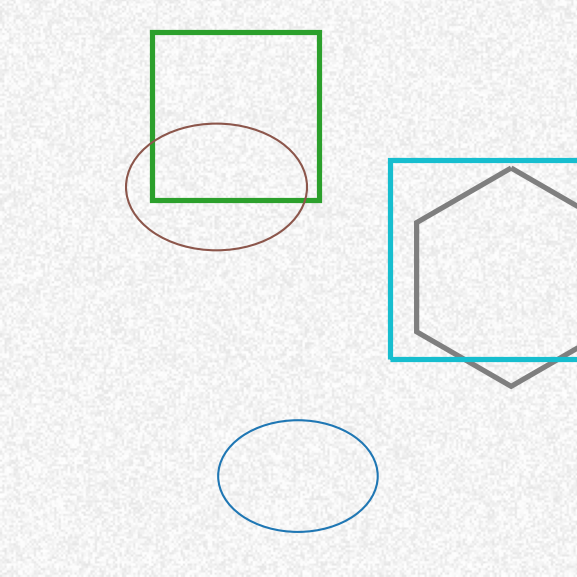[{"shape": "oval", "thickness": 1, "radius": 0.69, "center": [0.516, 0.175]}, {"shape": "square", "thickness": 2.5, "radius": 0.73, "center": [0.408, 0.798]}, {"shape": "oval", "thickness": 1, "radius": 0.78, "center": [0.375, 0.675]}, {"shape": "hexagon", "thickness": 2.5, "radius": 0.95, "center": [0.885, 0.519]}, {"shape": "square", "thickness": 2.5, "radius": 0.86, "center": [0.849, 0.55]}]